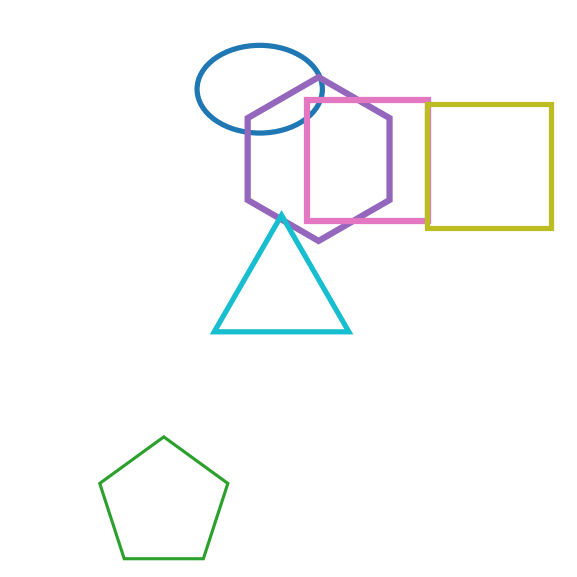[{"shape": "oval", "thickness": 2.5, "radius": 0.54, "center": [0.45, 0.845]}, {"shape": "pentagon", "thickness": 1.5, "radius": 0.58, "center": [0.284, 0.126]}, {"shape": "hexagon", "thickness": 3, "radius": 0.71, "center": [0.552, 0.724]}, {"shape": "square", "thickness": 3, "radius": 0.52, "center": [0.636, 0.721]}, {"shape": "square", "thickness": 2.5, "radius": 0.54, "center": [0.847, 0.712]}, {"shape": "triangle", "thickness": 2.5, "radius": 0.67, "center": [0.488, 0.492]}]